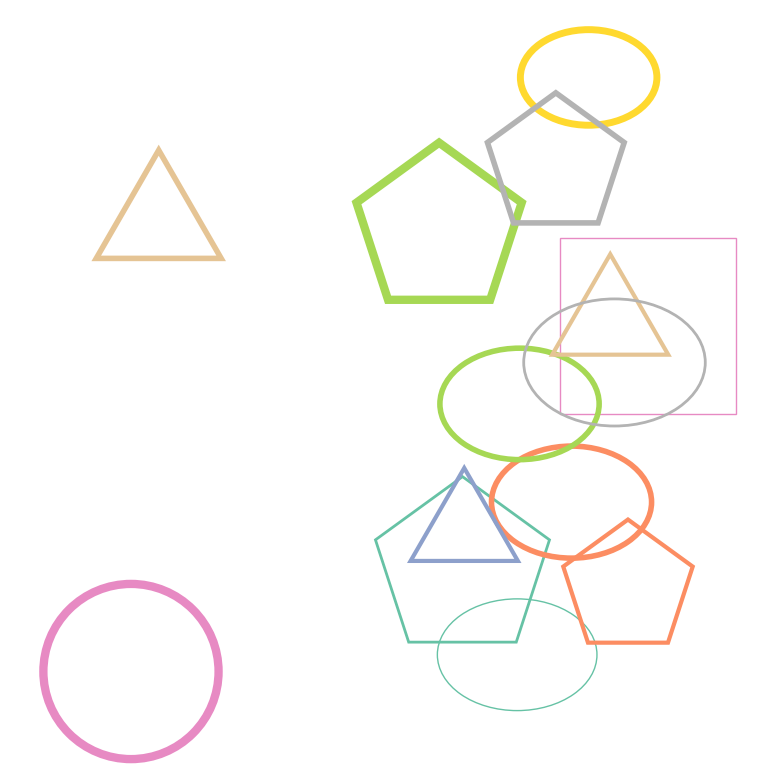[{"shape": "oval", "thickness": 0.5, "radius": 0.52, "center": [0.672, 0.15]}, {"shape": "pentagon", "thickness": 1, "radius": 0.59, "center": [0.601, 0.262]}, {"shape": "pentagon", "thickness": 1.5, "radius": 0.44, "center": [0.816, 0.237]}, {"shape": "oval", "thickness": 2, "radius": 0.52, "center": [0.742, 0.348]}, {"shape": "triangle", "thickness": 1.5, "radius": 0.4, "center": [0.603, 0.312]}, {"shape": "circle", "thickness": 3, "radius": 0.57, "center": [0.17, 0.128]}, {"shape": "square", "thickness": 0.5, "radius": 0.57, "center": [0.842, 0.577]}, {"shape": "pentagon", "thickness": 3, "radius": 0.56, "center": [0.57, 0.702]}, {"shape": "oval", "thickness": 2, "radius": 0.52, "center": [0.675, 0.475]}, {"shape": "oval", "thickness": 2.5, "radius": 0.44, "center": [0.764, 0.899]}, {"shape": "triangle", "thickness": 1.5, "radius": 0.43, "center": [0.793, 0.583]}, {"shape": "triangle", "thickness": 2, "radius": 0.47, "center": [0.206, 0.711]}, {"shape": "pentagon", "thickness": 2, "radius": 0.47, "center": [0.722, 0.786]}, {"shape": "oval", "thickness": 1, "radius": 0.59, "center": [0.798, 0.529]}]